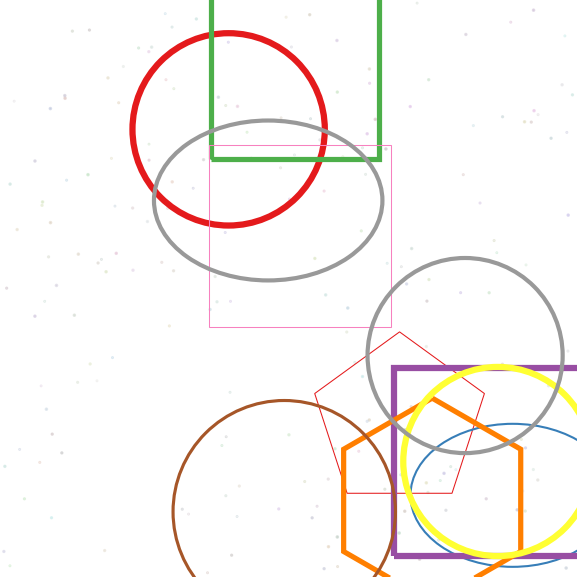[{"shape": "circle", "thickness": 3, "radius": 0.83, "center": [0.396, 0.775]}, {"shape": "pentagon", "thickness": 0.5, "radius": 0.77, "center": [0.692, 0.27]}, {"shape": "oval", "thickness": 1, "radius": 0.88, "center": [0.888, 0.141]}, {"shape": "square", "thickness": 2.5, "radius": 0.72, "center": [0.511, 0.869]}, {"shape": "square", "thickness": 3, "radius": 0.81, "center": [0.845, 0.199]}, {"shape": "hexagon", "thickness": 2.5, "radius": 0.89, "center": [0.748, 0.133]}, {"shape": "circle", "thickness": 3, "radius": 0.82, "center": [0.862, 0.2]}, {"shape": "circle", "thickness": 1.5, "radius": 0.96, "center": [0.492, 0.113]}, {"shape": "square", "thickness": 0.5, "radius": 0.79, "center": [0.52, 0.59]}, {"shape": "circle", "thickness": 2, "radius": 0.84, "center": [0.805, 0.383]}, {"shape": "oval", "thickness": 2, "radius": 0.99, "center": [0.464, 0.652]}]